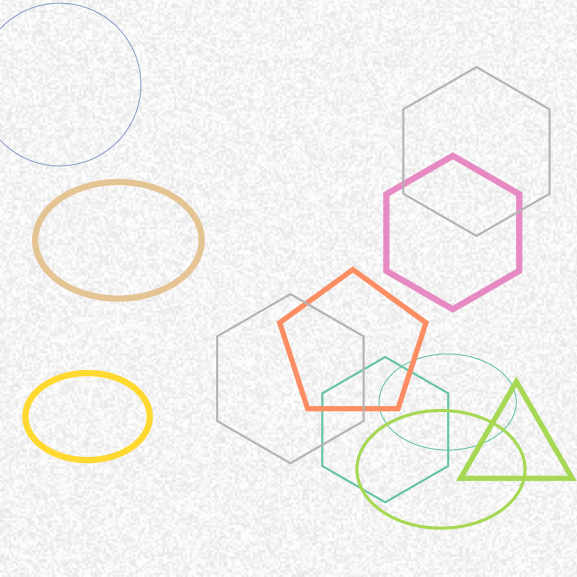[{"shape": "hexagon", "thickness": 1, "radius": 0.63, "center": [0.667, 0.255]}, {"shape": "oval", "thickness": 0.5, "radius": 0.59, "center": [0.775, 0.303]}, {"shape": "pentagon", "thickness": 2.5, "radius": 0.67, "center": [0.611, 0.399]}, {"shape": "circle", "thickness": 0.5, "radius": 0.7, "center": [0.103, 0.853]}, {"shape": "hexagon", "thickness": 3, "radius": 0.66, "center": [0.784, 0.596]}, {"shape": "triangle", "thickness": 2.5, "radius": 0.56, "center": [0.894, 0.227]}, {"shape": "oval", "thickness": 1.5, "radius": 0.73, "center": [0.764, 0.186]}, {"shape": "oval", "thickness": 3, "radius": 0.54, "center": [0.152, 0.278]}, {"shape": "oval", "thickness": 3, "radius": 0.72, "center": [0.205, 0.583]}, {"shape": "hexagon", "thickness": 1, "radius": 0.73, "center": [0.503, 0.343]}, {"shape": "hexagon", "thickness": 1, "radius": 0.73, "center": [0.825, 0.737]}]